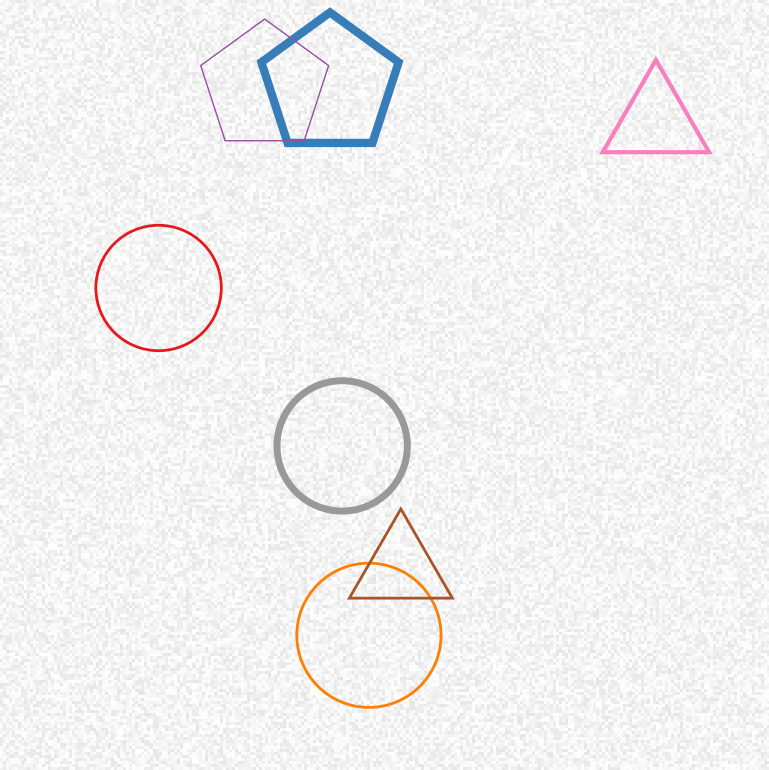[{"shape": "circle", "thickness": 1, "radius": 0.41, "center": [0.206, 0.626]}, {"shape": "pentagon", "thickness": 3, "radius": 0.47, "center": [0.429, 0.89]}, {"shape": "pentagon", "thickness": 0.5, "radius": 0.44, "center": [0.344, 0.888]}, {"shape": "circle", "thickness": 1, "radius": 0.47, "center": [0.479, 0.175]}, {"shape": "triangle", "thickness": 1, "radius": 0.39, "center": [0.521, 0.262]}, {"shape": "triangle", "thickness": 1.5, "radius": 0.4, "center": [0.852, 0.842]}, {"shape": "circle", "thickness": 2.5, "radius": 0.42, "center": [0.444, 0.421]}]